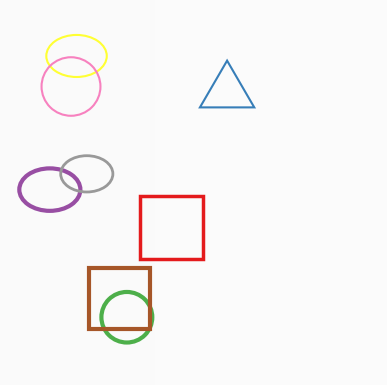[{"shape": "square", "thickness": 2.5, "radius": 0.41, "center": [0.442, 0.409]}, {"shape": "triangle", "thickness": 1.5, "radius": 0.4, "center": [0.586, 0.762]}, {"shape": "circle", "thickness": 3, "radius": 0.33, "center": [0.327, 0.176]}, {"shape": "oval", "thickness": 3, "radius": 0.39, "center": [0.129, 0.507]}, {"shape": "oval", "thickness": 1.5, "radius": 0.39, "center": [0.198, 0.855]}, {"shape": "square", "thickness": 3, "radius": 0.39, "center": [0.309, 0.224]}, {"shape": "circle", "thickness": 1.5, "radius": 0.38, "center": [0.183, 0.775]}, {"shape": "oval", "thickness": 2, "radius": 0.34, "center": [0.224, 0.548]}]